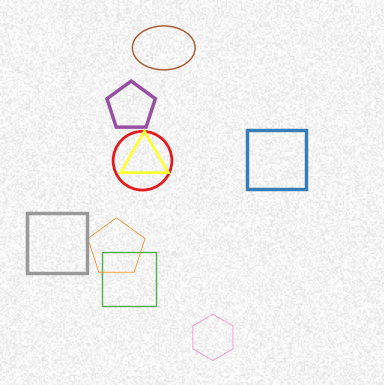[{"shape": "circle", "thickness": 2, "radius": 0.38, "center": [0.37, 0.583]}, {"shape": "square", "thickness": 2.5, "radius": 0.38, "center": [0.717, 0.585]}, {"shape": "square", "thickness": 1, "radius": 0.35, "center": [0.336, 0.274]}, {"shape": "pentagon", "thickness": 2.5, "radius": 0.33, "center": [0.341, 0.723]}, {"shape": "pentagon", "thickness": 0.5, "radius": 0.39, "center": [0.302, 0.356]}, {"shape": "triangle", "thickness": 2, "radius": 0.36, "center": [0.375, 0.588]}, {"shape": "oval", "thickness": 1, "radius": 0.41, "center": [0.425, 0.876]}, {"shape": "hexagon", "thickness": 0.5, "radius": 0.3, "center": [0.553, 0.124]}, {"shape": "square", "thickness": 2.5, "radius": 0.39, "center": [0.148, 0.369]}]